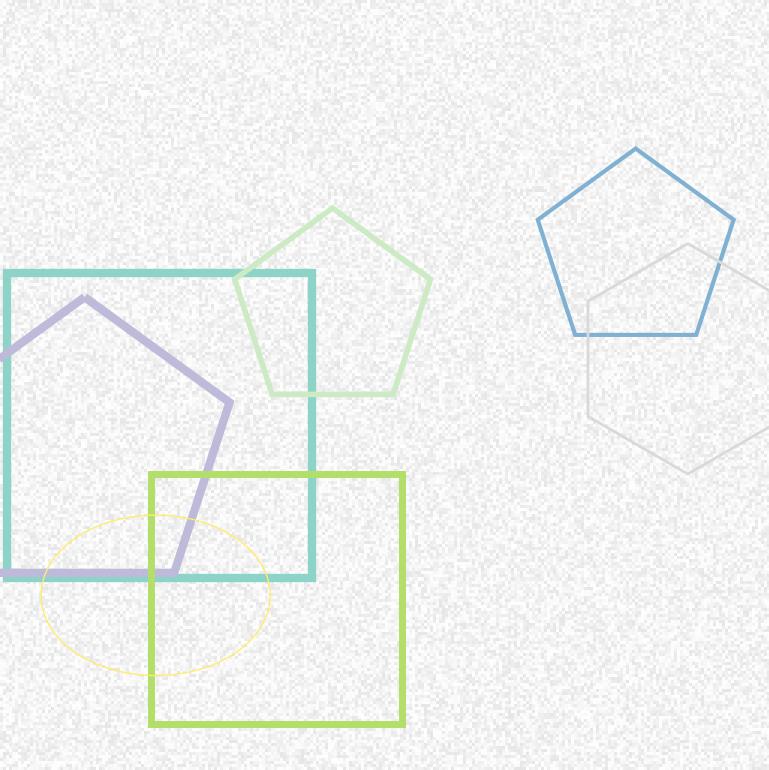[{"shape": "square", "thickness": 3, "radius": 0.99, "center": [0.207, 0.448]}, {"shape": "pentagon", "thickness": 3, "radius": 0.99, "center": [0.11, 0.416]}, {"shape": "pentagon", "thickness": 1.5, "radius": 0.67, "center": [0.826, 0.673]}, {"shape": "square", "thickness": 2.5, "radius": 0.81, "center": [0.359, 0.222]}, {"shape": "hexagon", "thickness": 1, "radius": 0.75, "center": [0.893, 0.534]}, {"shape": "pentagon", "thickness": 2, "radius": 0.67, "center": [0.432, 0.596]}, {"shape": "oval", "thickness": 0.5, "radius": 0.74, "center": [0.202, 0.227]}]